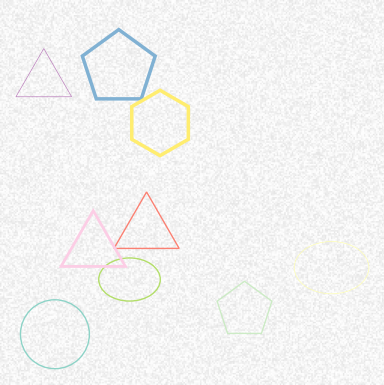[{"shape": "circle", "thickness": 1, "radius": 0.45, "center": [0.143, 0.132]}, {"shape": "oval", "thickness": 0.5, "radius": 0.49, "center": [0.861, 0.305]}, {"shape": "triangle", "thickness": 1, "radius": 0.49, "center": [0.381, 0.404]}, {"shape": "pentagon", "thickness": 2.5, "radius": 0.5, "center": [0.308, 0.824]}, {"shape": "oval", "thickness": 1, "radius": 0.4, "center": [0.336, 0.274]}, {"shape": "triangle", "thickness": 2, "radius": 0.48, "center": [0.242, 0.356]}, {"shape": "triangle", "thickness": 0.5, "radius": 0.42, "center": [0.114, 0.79]}, {"shape": "pentagon", "thickness": 1, "radius": 0.37, "center": [0.635, 0.195]}, {"shape": "hexagon", "thickness": 2.5, "radius": 0.42, "center": [0.416, 0.681]}]